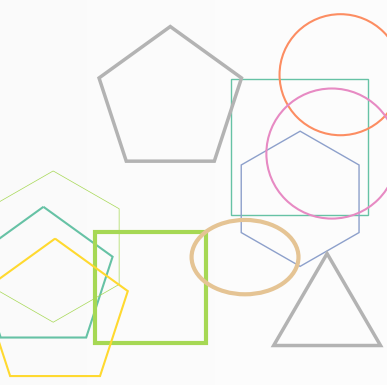[{"shape": "pentagon", "thickness": 1.5, "radius": 0.94, "center": [0.112, 0.275]}, {"shape": "square", "thickness": 1, "radius": 0.88, "center": [0.772, 0.617]}, {"shape": "circle", "thickness": 1.5, "radius": 0.79, "center": [0.879, 0.806]}, {"shape": "hexagon", "thickness": 1, "radius": 0.88, "center": [0.775, 0.484]}, {"shape": "circle", "thickness": 1.5, "radius": 0.84, "center": [0.856, 0.601]}, {"shape": "square", "thickness": 3, "radius": 0.72, "center": [0.389, 0.253]}, {"shape": "hexagon", "thickness": 0.5, "radius": 0.98, "center": [0.137, 0.36]}, {"shape": "pentagon", "thickness": 1.5, "radius": 0.99, "center": [0.142, 0.183]}, {"shape": "oval", "thickness": 3, "radius": 0.69, "center": [0.632, 0.332]}, {"shape": "pentagon", "thickness": 2.5, "radius": 0.97, "center": [0.439, 0.738]}, {"shape": "triangle", "thickness": 2.5, "radius": 0.8, "center": [0.844, 0.182]}]